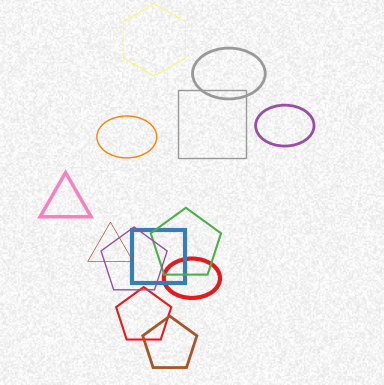[{"shape": "oval", "thickness": 3, "radius": 0.37, "center": [0.499, 0.277]}, {"shape": "pentagon", "thickness": 1.5, "radius": 0.38, "center": [0.373, 0.179]}, {"shape": "square", "thickness": 3, "radius": 0.34, "center": [0.412, 0.334]}, {"shape": "pentagon", "thickness": 1.5, "radius": 0.48, "center": [0.483, 0.364]}, {"shape": "pentagon", "thickness": 1, "radius": 0.45, "center": [0.348, 0.32]}, {"shape": "oval", "thickness": 2, "radius": 0.38, "center": [0.74, 0.674]}, {"shape": "oval", "thickness": 1, "radius": 0.39, "center": [0.329, 0.644]}, {"shape": "hexagon", "thickness": 0.5, "radius": 0.47, "center": [0.401, 0.896]}, {"shape": "triangle", "thickness": 0.5, "radius": 0.34, "center": [0.287, 0.355]}, {"shape": "pentagon", "thickness": 2, "radius": 0.37, "center": [0.441, 0.105]}, {"shape": "triangle", "thickness": 2.5, "radius": 0.38, "center": [0.17, 0.475]}, {"shape": "square", "thickness": 1, "radius": 0.44, "center": [0.551, 0.679]}, {"shape": "oval", "thickness": 2, "radius": 0.47, "center": [0.595, 0.809]}]